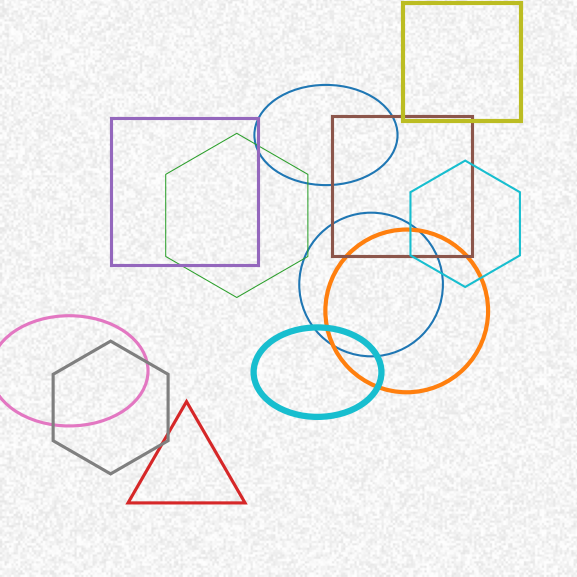[{"shape": "circle", "thickness": 1, "radius": 0.62, "center": [0.643, 0.506]}, {"shape": "oval", "thickness": 1, "radius": 0.62, "center": [0.564, 0.765]}, {"shape": "circle", "thickness": 2, "radius": 0.7, "center": [0.704, 0.461]}, {"shape": "hexagon", "thickness": 0.5, "radius": 0.71, "center": [0.41, 0.626]}, {"shape": "triangle", "thickness": 1.5, "radius": 0.58, "center": [0.323, 0.187]}, {"shape": "square", "thickness": 1.5, "radius": 0.64, "center": [0.319, 0.668]}, {"shape": "square", "thickness": 1.5, "radius": 0.6, "center": [0.696, 0.677]}, {"shape": "oval", "thickness": 1.5, "radius": 0.68, "center": [0.12, 0.357]}, {"shape": "hexagon", "thickness": 1.5, "radius": 0.57, "center": [0.192, 0.293]}, {"shape": "square", "thickness": 2, "radius": 0.51, "center": [0.8, 0.891]}, {"shape": "oval", "thickness": 3, "radius": 0.55, "center": [0.55, 0.355]}, {"shape": "hexagon", "thickness": 1, "radius": 0.55, "center": [0.806, 0.612]}]